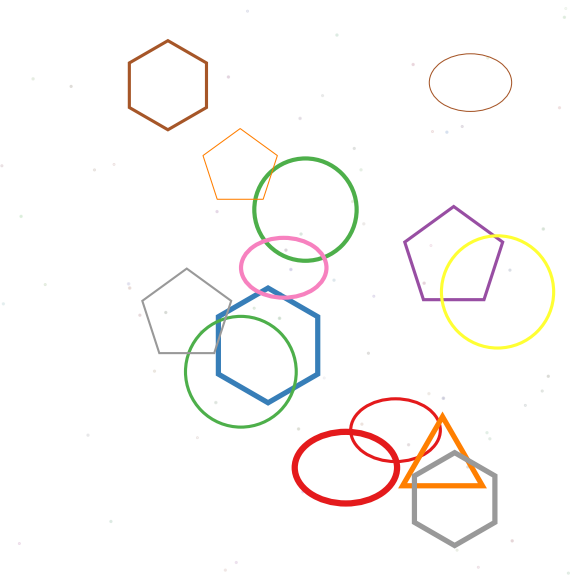[{"shape": "oval", "thickness": 1.5, "radius": 0.39, "center": [0.685, 0.254]}, {"shape": "oval", "thickness": 3, "radius": 0.44, "center": [0.599, 0.189]}, {"shape": "hexagon", "thickness": 2.5, "radius": 0.5, "center": [0.464, 0.401]}, {"shape": "circle", "thickness": 1.5, "radius": 0.48, "center": [0.417, 0.355]}, {"shape": "circle", "thickness": 2, "radius": 0.44, "center": [0.529, 0.636]}, {"shape": "pentagon", "thickness": 1.5, "radius": 0.45, "center": [0.786, 0.552]}, {"shape": "triangle", "thickness": 2.5, "radius": 0.4, "center": [0.766, 0.198]}, {"shape": "pentagon", "thickness": 0.5, "radius": 0.34, "center": [0.416, 0.709]}, {"shape": "circle", "thickness": 1.5, "radius": 0.49, "center": [0.862, 0.494]}, {"shape": "oval", "thickness": 0.5, "radius": 0.36, "center": [0.815, 0.856]}, {"shape": "hexagon", "thickness": 1.5, "radius": 0.39, "center": [0.291, 0.852]}, {"shape": "oval", "thickness": 2, "radius": 0.37, "center": [0.491, 0.535]}, {"shape": "pentagon", "thickness": 1, "radius": 0.4, "center": [0.323, 0.453]}, {"shape": "hexagon", "thickness": 2.5, "radius": 0.4, "center": [0.787, 0.135]}]